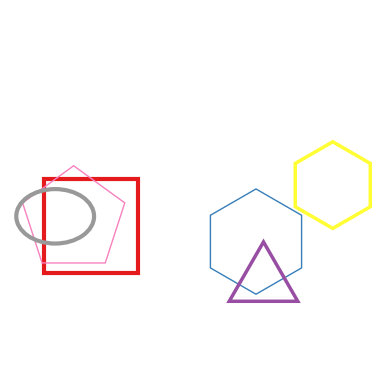[{"shape": "square", "thickness": 3, "radius": 0.61, "center": [0.237, 0.414]}, {"shape": "hexagon", "thickness": 1, "radius": 0.68, "center": [0.665, 0.372]}, {"shape": "triangle", "thickness": 2.5, "radius": 0.51, "center": [0.684, 0.269]}, {"shape": "hexagon", "thickness": 2.5, "radius": 0.56, "center": [0.864, 0.519]}, {"shape": "pentagon", "thickness": 1, "radius": 0.7, "center": [0.191, 0.43]}, {"shape": "oval", "thickness": 3, "radius": 0.51, "center": [0.143, 0.438]}]